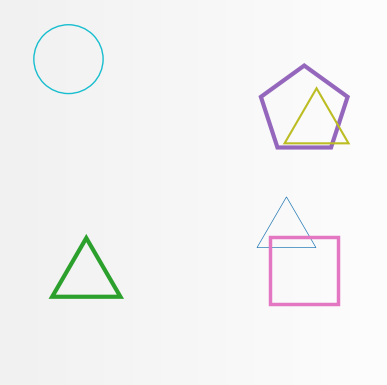[{"shape": "triangle", "thickness": 0.5, "radius": 0.44, "center": [0.739, 0.401]}, {"shape": "triangle", "thickness": 3, "radius": 0.51, "center": [0.223, 0.28]}, {"shape": "pentagon", "thickness": 3, "radius": 0.59, "center": [0.785, 0.712]}, {"shape": "square", "thickness": 2.5, "radius": 0.44, "center": [0.785, 0.298]}, {"shape": "triangle", "thickness": 1.5, "radius": 0.48, "center": [0.817, 0.675]}, {"shape": "circle", "thickness": 1, "radius": 0.45, "center": [0.177, 0.846]}]